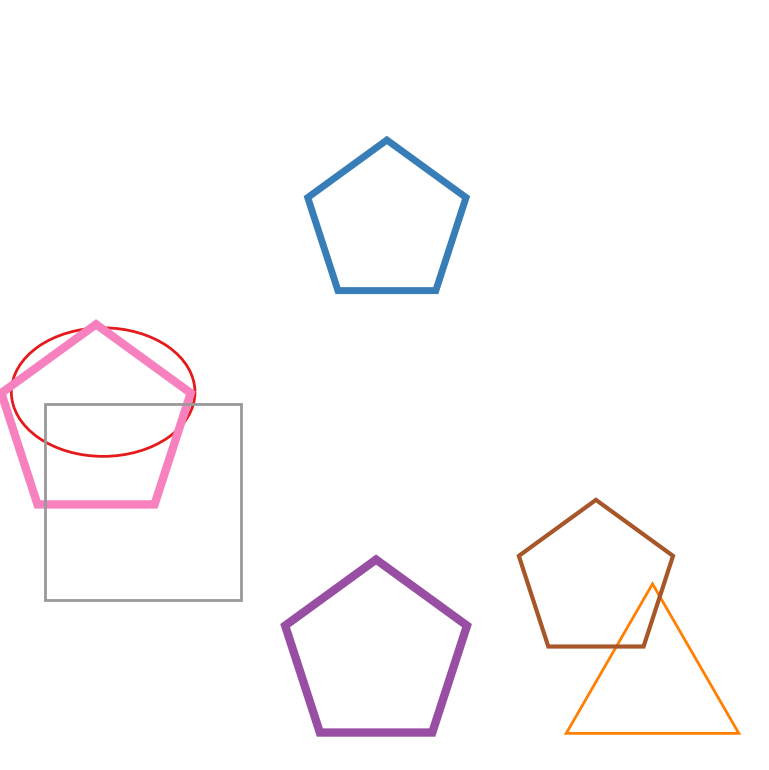[{"shape": "oval", "thickness": 1, "radius": 0.6, "center": [0.134, 0.491]}, {"shape": "pentagon", "thickness": 2.5, "radius": 0.54, "center": [0.502, 0.71]}, {"shape": "pentagon", "thickness": 3, "radius": 0.62, "center": [0.488, 0.149]}, {"shape": "triangle", "thickness": 1, "radius": 0.65, "center": [0.847, 0.112]}, {"shape": "pentagon", "thickness": 1.5, "radius": 0.53, "center": [0.774, 0.246]}, {"shape": "pentagon", "thickness": 3, "radius": 0.65, "center": [0.125, 0.45]}, {"shape": "square", "thickness": 1, "radius": 0.64, "center": [0.186, 0.348]}]